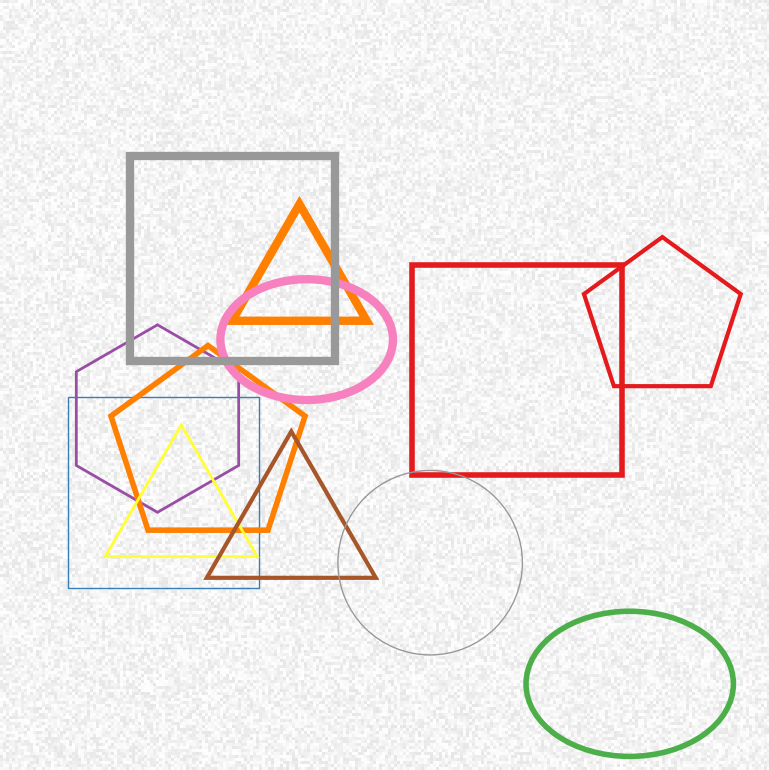[{"shape": "pentagon", "thickness": 1.5, "radius": 0.54, "center": [0.86, 0.585]}, {"shape": "square", "thickness": 2, "radius": 0.68, "center": [0.671, 0.519]}, {"shape": "square", "thickness": 0.5, "radius": 0.62, "center": [0.212, 0.36]}, {"shape": "oval", "thickness": 2, "radius": 0.67, "center": [0.818, 0.112]}, {"shape": "hexagon", "thickness": 1, "radius": 0.61, "center": [0.205, 0.456]}, {"shape": "pentagon", "thickness": 2, "radius": 0.66, "center": [0.27, 0.419]}, {"shape": "triangle", "thickness": 3, "radius": 0.5, "center": [0.389, 0.634]}, {"shape": "triangle", "thickness": 1, "radius": 0.57, "center": [0.235, 0.334]}, {"shape": "triangle", "thickness": 1.5, "radius": 0.63, "center": [0.378, 0.313]}, {"shape": "oval", "thickness": 3, "radius": 0.56, "center": [0.398, 0.559]}, {"shape": "square", "thickness": 3, "radius": 0.67, "center": [0.302, 0.664]}, {"shape": "circle", "thickness": 0.5, "radius": 0.6, "center": [0.559, 0.269]}]